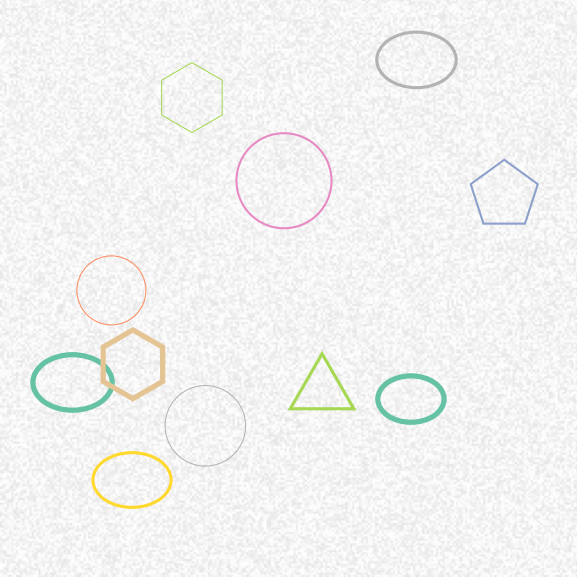[{"shape": "oval", "thickness": 2.5, "radius": 0.34, "center": [0.126, 0.337]}, {"shape": "oval", "thickness": 2.5, "radius": 0.29, "center": [0.712, 0.308]}, {"shape": "circle", "thickness": 0.5, "radius": 0.3, "center": [0.193, 0.496]}, {"shape": "pentagon", "thickness": 1, "radius": 0.31, "center": [0.873, 0.661]}, {"shape": "circle", "thickness": 1, "radius": 0.41, "center": [0.492, 0.686]}, {"shape": "hexagon", "thickness": 0.5, "radius": 0.3, "center": [0.332, 0.83]}, {"shape": "triangle", "thickness": 1.5, "radius": 0.32, "center": [0.558, 0.323]}, {"shape": "oval", "thickness": 1.5, "radius": 0.34, "center": [0.229, 0.168]}, {"shape": "hexagon", "thickness": 2.5, "radius": 0.3, "center": [0.23, 0.368]}, {"shape": "circle", "thickness": 0.5, "radius": 0.35, "center": [0.356, 0.262]}, {"shape": "oval", "thickness": 1.5, "radius": 0.34, "center": [0.721, 0.895]}]